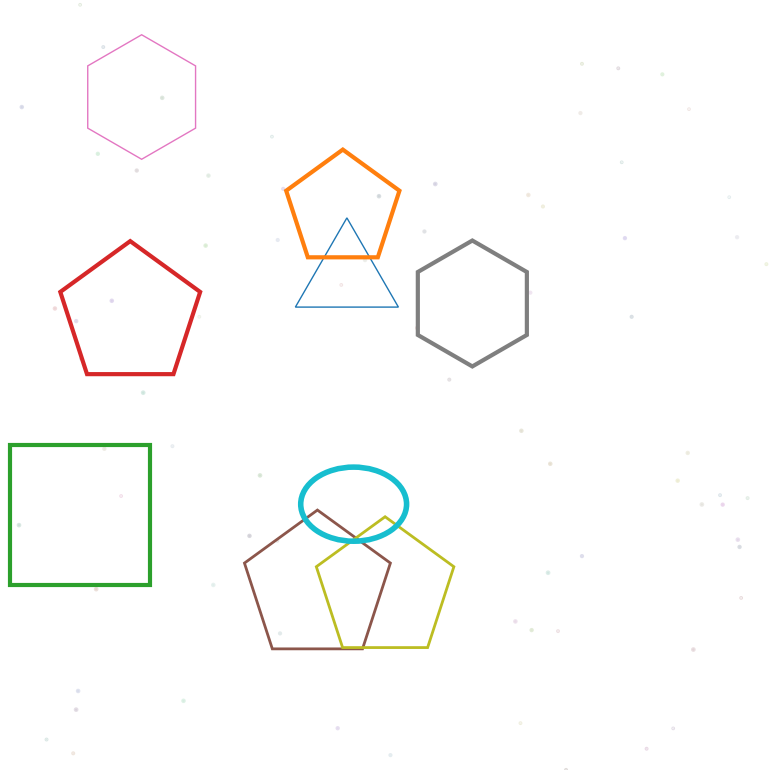[{"shape": "triangle", "thickness": 0.5, "radius": 0.39, "center": [0.451, 0.64]}, {"shape": "pentagon", "thickness": 1.5, "radius": 0.39, "center": [0.445, 0.728]}, {"shape": "square", "thickness": 1.5, "radius": 0.45, "center": [0.104, 0.331]}, {"shape": "pentagon", "thickness": 1.5, "radius": 0.48, "center": [0.169, 0.591]}, {"shape": "pentagon", "thickness": 1, "radius": 0.5, "center": [0.412, 0.238]}, {"shape": "hexagon", "thickness": 0.5, "radius": 0.4, "center": [0.184, 0.874]}, {"shape": "hexagon", "thickness": 1.5, "radius": 0.41, "center": [0.613, 0.606]}, {"shape": "pentagon", "thickness": 1, "radius": 0.47, "center": [0.5, 0.235]}, {"shape": "oval", "thickness": 2, "radius": 0.34, "center": [0.459, 0.345]}]